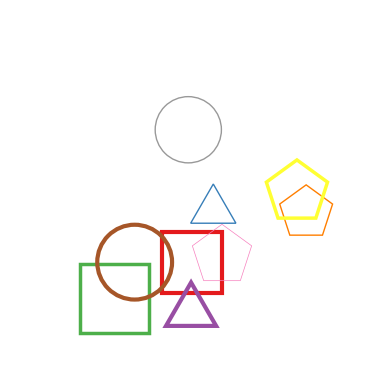[{"shape": "square", "thickness": 3, "radius": 0.4, "center": [0.499, 0.318]}, {"shape": "triangle", "thickness": 1, "radius": 0.34, "center": [0.554, 0.454]}, {"shape": "square", "thickness": 2.5, "radius": 0.45, "center": [0.298, 0.224]}, {"shape": "triangle", "thickness": 3, "radius": 0.38, "center": [0.496, 0.191]}, {"shape": "pentagon", "thickness": 1, "radius": 0.36, "center": [0.795, 0.448]}, {"shape": "pentagon", "thickness": 2.5, "radius": 0.42, "center": [0.771, 0.501]}, {"shape": "circle", "thickness": 3, "radius": 0.49, "center": [0.35, 0.319]}, {"shape": "pentagon", "thickness": 0.5, "radius": 0.4, "center": [0.577, 0.336]}, {"shape": "circle", "thickness": 1, "radius": 0.43, "center": [0.489, 0.663]}]